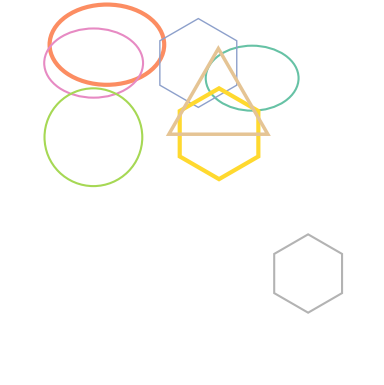[{"shape": "oval", "thickness": 1.5, "radius": 0.6, "center": [0.655, 0.797]}, {"shape": "oval", "thickness": 3, "radius": 0.74, "center": [0.278, 0.884]}, {"shape": "hexagon", "thickness": 1, "radius": 0.58, "center": [0.515, 0.836]}, {"shape": "oval", "thickness": 1.5, "radius": 0.64, "center": [0.243, 0.836]}, {"shape": "circle", "thickness": 1.5, "radius": 0.63, "center": [0.243, 0.644]}, {"shape": "hexagon", "thickness": 3, "radius": 0.59, "center": [0.569, 0.653]}, {"shape": "triangle", "thickness": 2.5, "radius": 0.74, "center": [0.567, 0.726]}, {"shape": "hexagon", "thickness": 1.5, "radius": 0.51, "center": [0.8, 0.29]}]